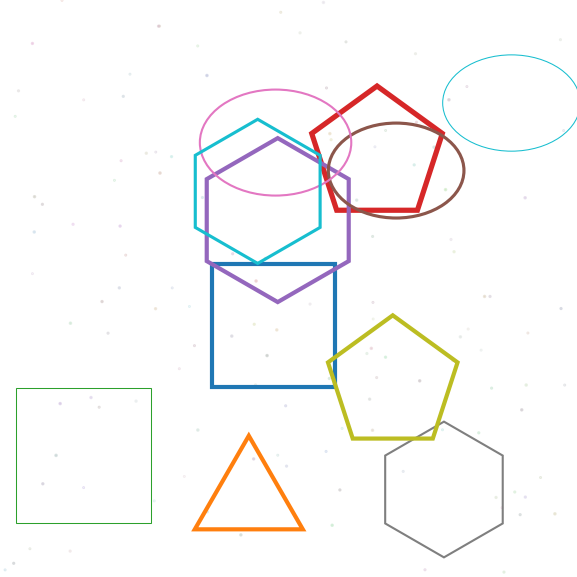[{"shape": "square", "thickness": 2, "radius": 0.53, "center": [0.474, 0.435]}, {"shape": "triangle", "thickness": 2, "radius": 0.54, "center": [0.431, 0.137]}, {"shape": "square", "thickness": 0.5, "radius": 0.58, "center": [0.145, 0.211]}, {"shape": "pentagon", "thickness": 2.5, "radius": 0.59, "center": [0.653, 0.731]}, {"shape": "hexagon", "thickness": 2, "radius": 0.71, "center": [0.481, 0.618]}, {"shape": "oval", "thickness": 1.5, "radius": 0.59, "center": [0.686, 0.704]}, {"shape": "oval", "thickness": 1, "radius": 0.66, "center": [0.477, 0.752]}, {"shape": "hexagon", "thickness": 1, "radius": 0.59, "center": [0.769, 0.152]}, {"shape": "pentagon", "thickness": 2, "radius": 0.59, "center": [0.68, 0.335]}, {"shape": "hexagon", "thickness": 1.5, "radius": 0.62, "center": [0.446, 0.668]}, {"shape": "oval", "thickness": 0.5, "radius": 0.6, "center": [0.886, 0.821]}]